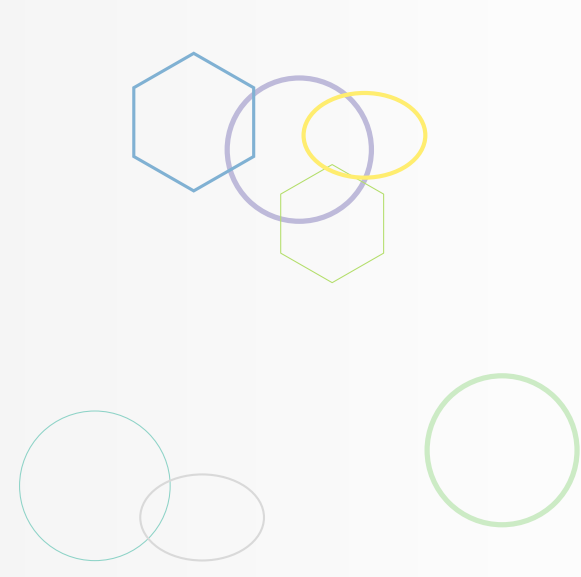[{"shape": "circle", "thickness": 0.5, "radius": 0.65, "center": [0.163, 0.158]}, {"shape": "circle", "thickness": 2.5, "radius": 0.62, "center": [0.515, 0.74]}, {"shape": "hexagon", "thickness": 1.5, "radius": 0.6, "center": [0.333, 0.788]}, {"shape": "hexagon", "thickness": 0.5, "radius": 0.51, "center": [0.571, 0.612]}, {"shape": "oval", "thickness": 1, "radius": 0.53, "center": [0.348, 0.103]}, {"shape": "circle", "thickness": 2.5, "radius": 0.64, "center": [0.864, 0.219]}, {"shape": "oval", "thickness": 2, "radius": 0.52, "center": [0.627, 0.765]}]